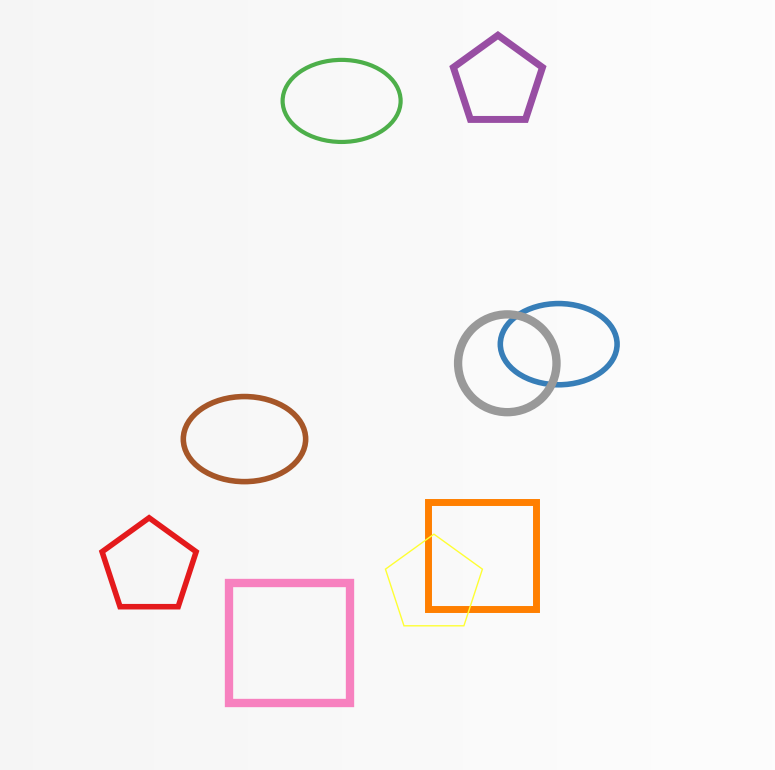[{"shape": "pentagon", "thickness": 2, "radius": 0.32, "center": [0.192, 0.264]}, {"shape": "oval", "thickness": 2, "radius": 0.38, "center": [0.721, 0.553]}, {"shape": "oval", "thickness": 1.5, "radius": 0.38, "center": [0.441, 0.869]}, {"shape": "pentagon", "thickness": 2.5, "radius": 0.3, "center": [0.642, 0.894]}, {"shape": "square", "thickness": 2.5, "radius": 0.35, "center": [0.622, 0.279]}, {"shape": "pentagon", "thickness": 0.5, "radius": 0.33, "center": [0.56, 0.24]}, {"shape": "oval", "thickness": 2, "radius": 0.39, "center": [0.315, 0.43]}, {"shape": "square", "thickness": 3, "radius": 0.39, "center": [0.374, 0.165]}, {"shape": "circle", "thickness": 3, "radius": 0.32, "center": [0.655, 0.528]}]